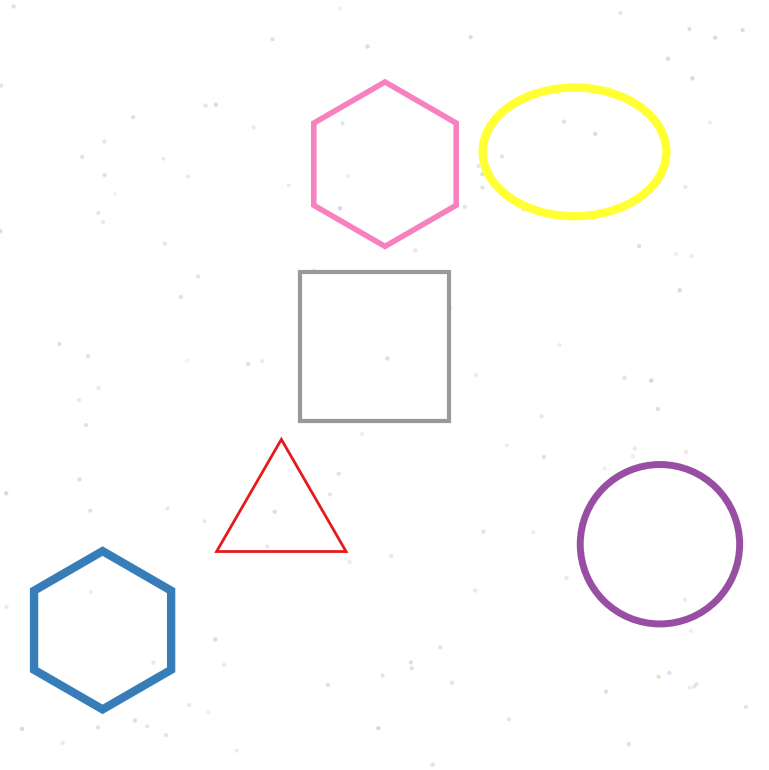[{"shape": "triangle", "thickness": 1, "radius": 0.49, "center": [0.365, 0.332]}, {"shape": "hexagon", "thickness": 3, "radius": 0.51, "center": [0.133, 0.182]}, {"shape": "circle", "thickness": 2.5, "radius": 0.52, "center": [0.857, 0.293]}, {"shape": "oval", "thickness": 3, "radius": 0.6, "center": [0.746, 0.803]}, {"shape": "hexagon", "thickness": 2, "radius": 0.53, "center": [0.5, 0.787]}, {"shape": "square", "thickness": 1.5, "radius": 0.48, "center": [0.487, 0.55]}]